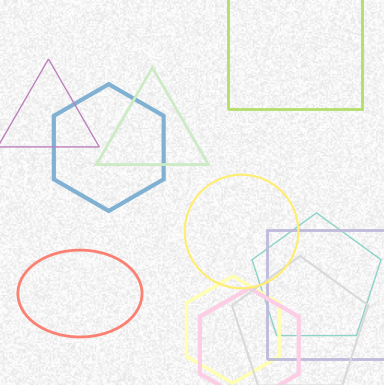[{"shape": "pentagon", "thickness": 1, "radius": 0.88, "center": [0.822, 0.271]}, {"shape": "hexagon", "thickness": 2.5, "radius": 0.7, "center": [0.605, 0.144]}, {"shape": "square", "thickness": 2, "radius": 0.83, "center": [0.859, 0.235]}, {"shape": "oval", "thickness": 2, "radius": 0.81, "center": [0.208, 0.238]}, {"shape": "hexagon", "thickness": 3, "radius": 0.82, "center": [0.282, 0.617]}, {"shape": "square", "thickness": 2, "radius": 0.88, "center": [0.766, 0.892]}, {"shape": "hexagon", "thickness": 3, "radius": 0.74, "center": [0.648, 0.103]}, {"shape": "pentagon", "thickness": 1.5, "radius": 0.93, "center": [0.78, 0.149]}, {"shape": "triangle", "thickness": 1, "radius": 0.76, "center": [0.126, 0.695]}, {"shape": "triangle", "thickness": 2, "radius": 0.84, "center": [0.396, 0.657]}, {"shape": "circle", "thickness": 1.5, "radius": 0.74, "center": [0.627, 0.399]}]